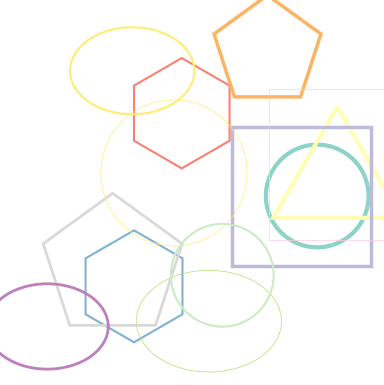[{"shape": "circle", "thickness": 3, "radius": 0.67, "center": [0.824, 0.491]}, {"shape": "triangle", "thickness": 3, "radius": 0.96, "center": [0.876, 0.53]}, {"shape": "square", "thickness": 2.5, "radius": 0.9, "center": [0.783, 0.489]}, {"shape": "hexagon", "thickness": 1.5, "radius": 0.72, "center": [0.472, 0.706]}, {"shape": "hexagon", "thickness": 1.5, "radius": 0.73, "center": [0.348, 0.256]}, {"shape": "pentagon", "thickness": 2.5, "radius": 0.73, "center": [0.695, 0.867]}, {"shape": "oval", "thickness": 0.5, "radius": 0.94, "center": [0.543, 0.166]}, {"shape": "square", "thickness": 0.5, "radius": 0.98, "center": [0.895, 0.572]}, {"shape": "pentagon", "thickness": 2, "radius": 0.95, "center": [0.293, 0.308]}, {"shape": "oval", "thickness": 2, "radius": 0.79, "center": [0.123, 0.152]}, {"shape": "circle", "thickness": 1.5, "radius": 0.67, "center": [0.577, 0.285]}, {"shape": "circle", "thickness": 0.5, "radius": 0.95, "center": [0.452, 0.551]}, {"shape": "oval", "thickness": 1.5, "radius": 0.81, "center": [0.343, 0.816]}]